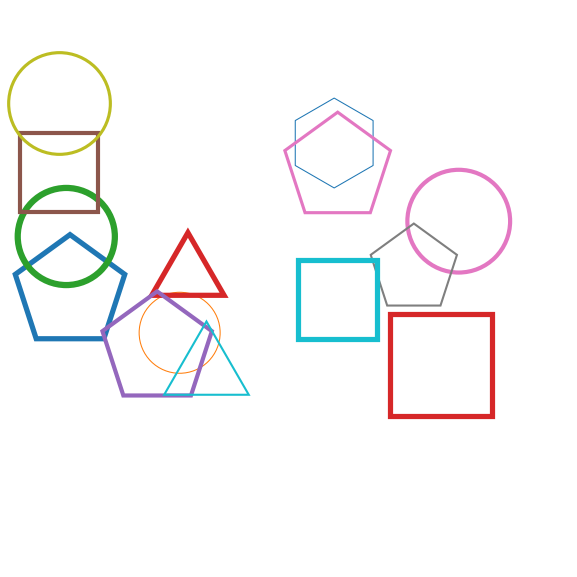[{"shape": "pentagon", "thickness": 2.5, "radius": 0.5, "center": [0.121, 0.493]}, {"shape": "hexagon", "thickness": 0.5, "radius": 0.39, "center": [0.579, 0.751]}, {"shape": "circle", "thickness": 0.5, "radius": 0.35, "center": [0.311, 0.423]}, {"shape": "circle", "thickness": 3, "radius": 0.42, "center": [0.115, 0.59]}, {"shape": "square", "thickness": 2.5, "radius": 0.44, "center": [0.764, 0.367]}, {"shape": "triangle", "thickness": 2.5, "radius": 0.36, "center": [0.325, 0.524]}, {"shape": "pentagon", "thickness": 2, "radius": 0.5, "center": [0.272, 0.395]}, {"shape": "square", "thickness": 2, "radius": 0.34, "center": [0.102, 0.7]}, {"shape": "pentagon", "thickness": 1.5, "radius": 0.48, "center": [0.585, 0.709]}, {"shape": "circle", "thickness": 2, "radius": 0.44, "center": [0.794, 0.616]}, {"shape": "pentagon", "thickness": 1, "radius": 0.39, "center": [0.717, 0.534]}, {"shape": "circle", "thickness": 1.5, "radius": 0.44, "center": [0.103, 0.82]}, {"shape": "triangle", "thickness": 1, "radius": 0.42, "center": [0.358, 0.358]}, {"shape": "square", "thickness": 2.5, "radius": 0.34, "center": [0.585, 0.481]}]